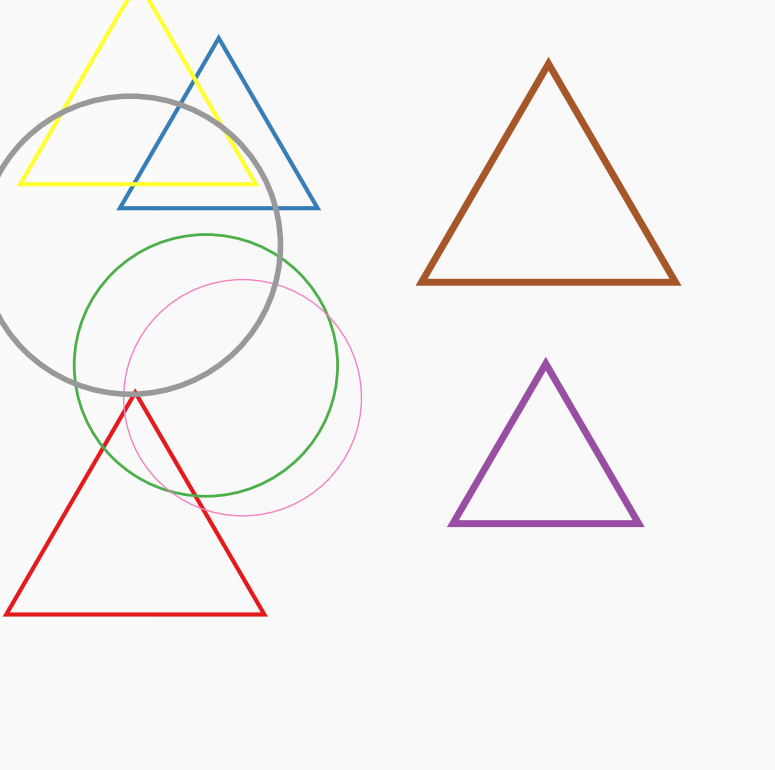[{"shape": "triangle", "thickness": 1.5, "radius": 0.96, "center": [0.175, 0.298]}, {"shape": "triangle", "thickness": 1.5, "radius": 0.74, "center": [0.282, 0.803]}, {"shape": "circle", "thickness": 1, "radius": 0.85, "center": [0.266, 0.525]}, {"shape": "triangle", "thickness": 2.5, "radius": 0.69, "center": [0.704, 0.389]}, {"shape": "triangle", "thickness": 1.5, "radius": 0.88, "center": [0.178, 0.849]}, {"shape": "triangle", "thickness": 2.5, "radius": 0.95, "center": [0.708, 0.728]}, {"shape": "circle", "thickness": 0.5, "radius": 0.77, "center": [0.313, 0.483]}, {"shape": "circle", "thickness": 2, "radius": 0.97, "center": [0.168, 0.682]}]